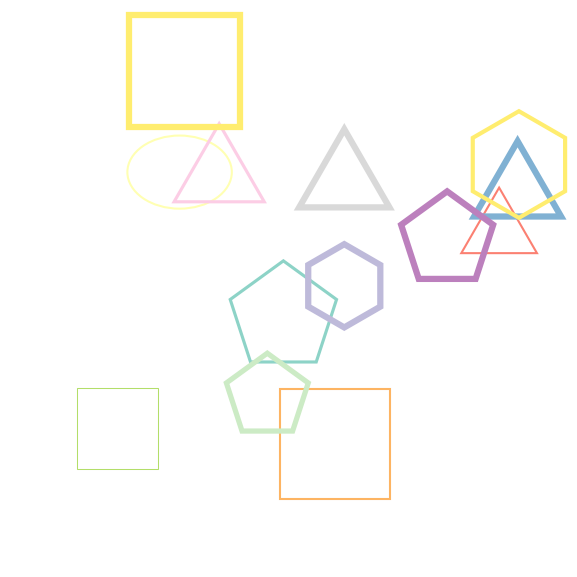[{"shape": "pentagon", "thickness": 1.5, "radius": 0.48, "center": [0.491, 0.451]}, {"shape": "oval", "thickness": 1, "radius": 0.45, "center": [0.311, 0.701]}, {"shape": "hexagon", "thickness": 3, "radius": 0.36, "center": [0.596, 0.504]}, {"shape": "triangle", "thickness": 1, "radius": 0.38, "center": [0.864, 0.599]}, {"shape": "triangle", "thickness": 3, "radius": 0.43, "center": [0.896, 0.668]}, {"shape": "square", "thickness": 1, "radius": 0.47, "center": [0.581, 0.231]}, {"shape": "square", "thickness": 0.5, "radius": 0.35, "center": [0.203, 0.256]}, {"shape": "triangle", "thickness": 1.5, "radius": 0.45, "center": [0.38, 0.695]}, {"shape": "triangle", "thickness": 3, "radius": 0.45, "center": [0.596, 0.685]}, {"shape": "pentagon", "thickness": 3, "radius": 0.42, "center": [0.774, 0.584]}, {"shape": "pentagon", "thickness": 2.5, "radius": 0.37, "center": [0.463, 0.313]}, {"shape": "square", "thickness": 3, "radius": 0.48, "center": [0.32, 0.876]}, {"shape": "hexagon", "thickness": 2, "radius": 0.46, "center": [0.899, 0.714]}]